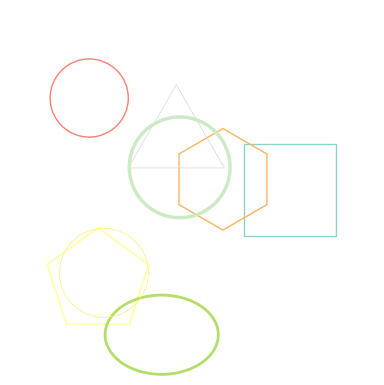[{"shape": "square", "thickness": 1, "radius": 0.6, "center": [0.754, 0.508]}, {"shape": "pentagon", "thickness": 1.5, "radius": 0.69, "center": [0.255, 0.27]}, {"shape": "circle", "thickness": 1, "radius": 0.51, "center": [0.232, 0.745]}, {"shape": "hexagon", "thickness": 1, "radius": 0.66, "center": [0.579, 0.534]}, {"shape": "oval", "thickness": 2, "radius": 0.74, "center": [0.42, 0.131]}, {"shape": "triangle", "thickness": 0.5, "radius": 0.72, "center": [0.458, 0.636]}, {"shape": "circle", "thickness": 2.5, "radius": 0.65, "center": [0.467, 0.565]}, {"shape": "circle", "thickness": 0.5, "radius": 0.58, "center": [0.27, 0.291]}]